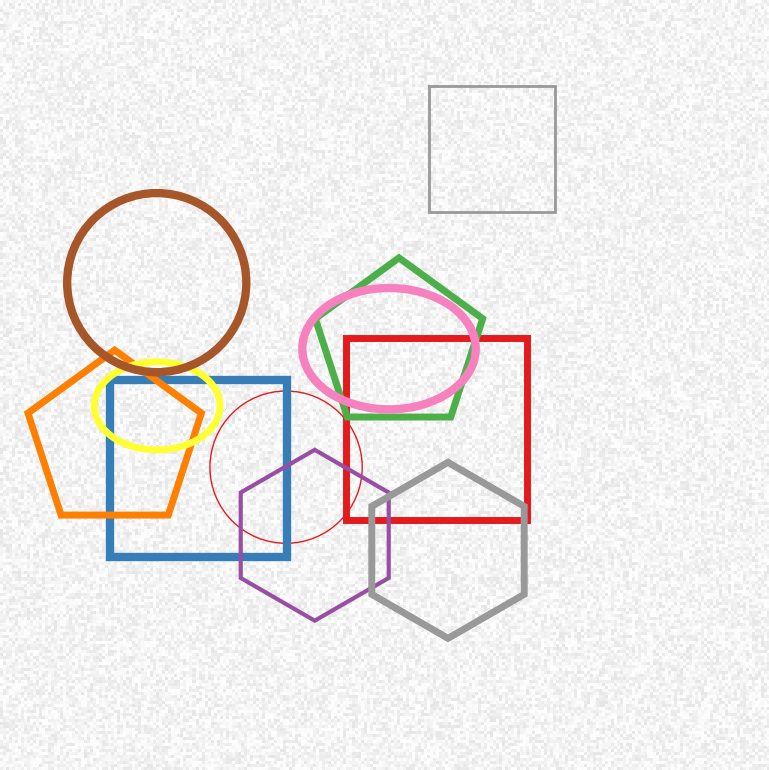[{"shape": "square", "thickness": 2.5, "radius": 0.59, "center": [0.567, 0.443]}, {"shape": "circle", "thickness": 0.5, "radius": 0.49, "center": [0.372, 0.393]}, {"shape": "square", "thickness": 3, "radius": 0.58, "center": [0.258, 0.391]}, {"shape": "pentagon", "thickness": 2.5, "radius": 0.57, "center": [0.518, 0.551]}, {"shape": "hexagon", "thickness": 1.5, "radius": 0.55, "center": [0.409, 0.305]}, {"shape": "pentagon", "thickness": 2.5, "radius": 0.59, "center": [0.149, 0.427]}, {"shape": "oval", "thickness": 2.5, "radius": 0.41, "center": [0.204, 0.473]}, {"shape": "circle", "thickness": 3, "radius": 0.58, "center": [0.204, 0.633]}, {"shape": "oval", "thickness": 3, "radius": 0.56, "center": [0.505, 0.547]}, {"shape": "square", "thickness": 1, "radius": 0.41, "center": [0.639, 0.807]}, {"shape": "hexagon", "thickness": 2.5, "radius": 0.57, "center": [0.582, 0.285]}]